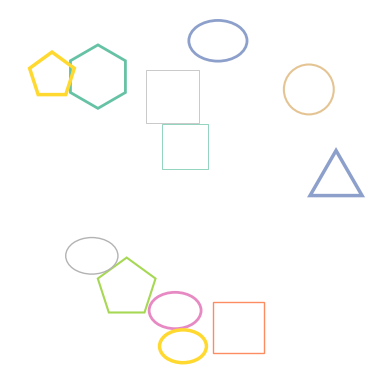[{"shape": "square", "thickness": 0.5, "radius": 0.3, "center": [0.481, 0.619]}, {"shape": "hexagon", "thickness": 2, "radius": 0.41, "center": [0.254, 0.801]}, {"shape": "square", "thickness": 1, "radius": 0.33, "center": [0.619, 0.149]}, {"shape": "triangle", "thickness": 2.5, "radius": 0.39, "center": [0.873, 0.531]}, {"shape": "oval", "thickness": 2, "radius": 0.38, "center": [0.566, 0.894]}, {"shape": "oval", "thickness": 2, "radius": 0.34, "center": [0.455, 0.194]}, {"shape": "pentagon", "thickness": 1.5, "radius": 0.39, "center": [0.329, 0.252]}, {"shape": "oval", "thickness": 2.5, "radius": 0.3, "center": [0.475, 0.101]}, {"shape": "pentagon", "thickness": 2.5, "radius": 0.31, "center": [0.135, 0.804]}, {"shape": "circle", "thickness": 1.5, "radius": 0.32, "center": [0.802, 0.768]}, {"shape": "square", "thickness": 0.5, "radius": 0.34, "center": [0.448, 0.749]}, {"shape": "oval", "thickness": 1, "radius": 0.34, "center": [0.239, 0.336]}]